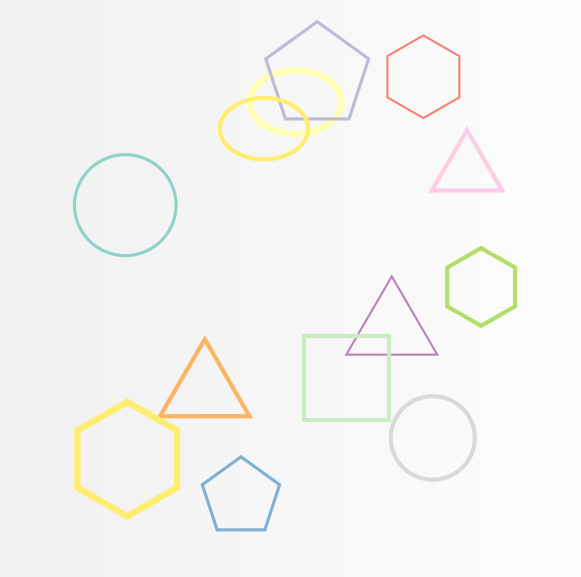[{"shape": "circle", "thickness": 1.5, "radius": 0.44, "center": [0.216, 0.644]}, {"shape": "oval", "thickness": 3, "radius": 0.39, "center": [0.508, 0.822]}, {"shape": "pentagon", "thickness": 1.5, "radius": 0.47, "center": [0.546, 0.869]}, {"shape": "hexagon", "thickness": 1, "radius": 0.36, "center": [0.728, 0.866]}, {"shape": "pentagon", "thickness": 1.5, "radius": 0.35, "center": [0.415, 0.138]}, {"shape": "triangle", "thickness": 2, "radius": 0.44, "center": [0.352, 0.323]}, {"shape": "hexagon", "thickness": 2, "radius": 0.34, "center": [0.828, 0.502]}, {"shape": "triangle", "thickness": 2, "radius": 0.35, "center": [0.803, 0.704]}, {"shape": "circle", "thickness": 2, "radius": 0.36, "center": [0.745, 0.241]}, {"shape": "triangle", "thickness": 1, "radius": 0.45, "center": [0.674, 0.43]}, {"shape": "square", "thickness": 2, "radius": 0.37, "center": [0.596, 0.345]}, {"shape": "hexagon", "thickness": 3, "radius": 0.49, "center": [0.219, 0.204]}, {"shape": "oval", "thickness": 2, "radius": 0.38, "center": [0.454, 0.776]}]